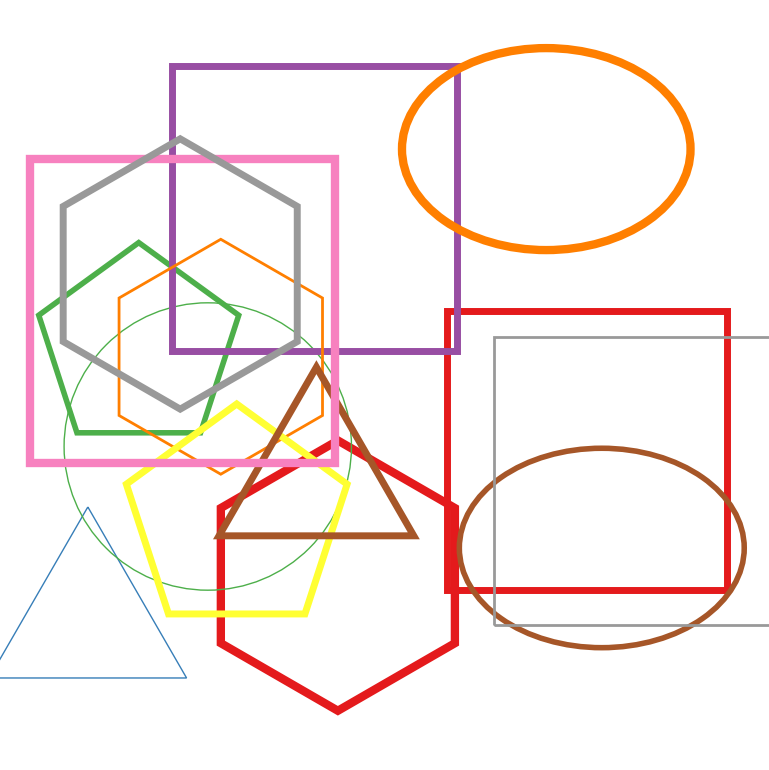[{"shape": "square", "thickness": 2.5, "radius": 0.91, "center": [0.762, 0.415]}, {"shape": "hexagon", "thickness": 3, "radius": 0.88, "center": [0.439, 0.252]}, {"shape": "triangle", "thickness": 0.5, "radius": 0.74, "center": [0.114, 0.194]}, {"shape": "pentagon", "thickness": 2, "radius": 0.68, "center": [0.18, 0.548]}, {"shape": "circle", "thickness": 0.5, "radius": 0.93, "center": [0.27, 0.42]}, {"shape": "square", "thickness": 2.5, "radius": 0.92, "center": [0.408, 0.729]}, {"shape": "oval", "thickness": 3, "radius": 0.94, "center": [0.709, 0.806]}, {"shape": "hexagon", "thickness": 1, "radius": 0.76, "center": [0.287, 0.537]}, {"shape": "pentagon", "thickness": 2.5, "radius": 0.75, "center": [0.307, 0.325]}, {"shape": "triangle", "thickness": 2.5, "radius": 0.73, "center": [0.411, 0.377]}, {"shape": "oval", "thickness": 2, "radius": 0.92, "center": [0.782, 0.288]}, {"shape": "square", "thickness": 3, "radius": 0.99, "center": [0.237, 0.596]}, {"shape": "hexagon", "thickness": 2.5, "radius": 0.88, "center": [0.234, 0.644]}, {"shape": "square", "thickness": 1, "radius": 0.94, "center": [0.829, 0.375]}]